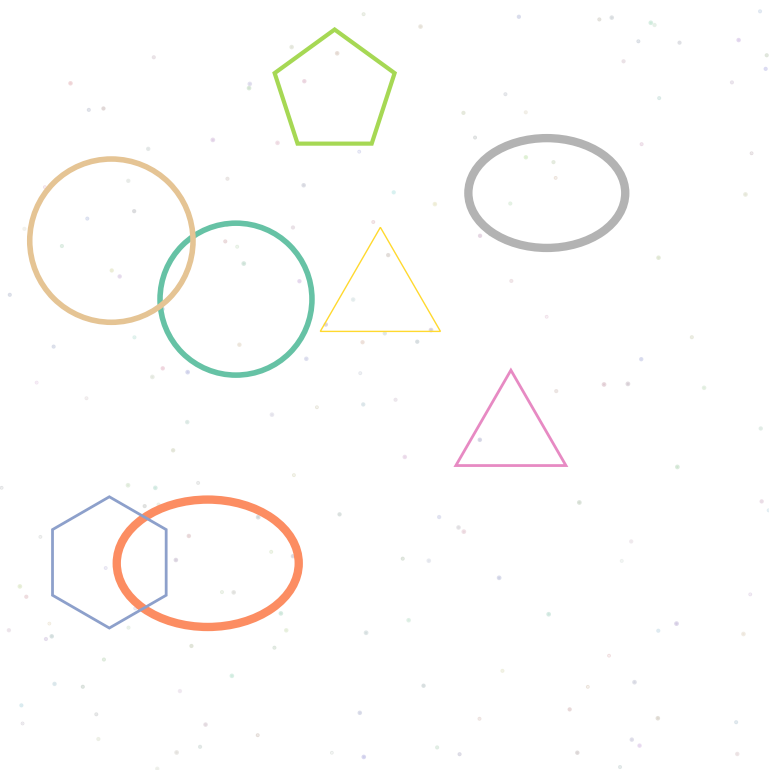[{"shape": "circle", "thickness": 2, "radius": 0.49, "center": [0.306, 0.612]}, {"shape": "oval", "thickness": 3, "radius": 0.59, "center": [0.27, 0.268]}, {"shape": "hexagon", "thickness": 1, "radius": 0.43, "center": [0.142, 0.27]}, {"shape": "triangle", "thickness": 1, "radius": 0.41, "center": [0.664, 0.437]}, {"shape": "pentagon", "thickness": 1.5, "radius": 0.41, "center": [0.435, 0.88]}, {"shape": "triangle", "thickness": 0.5, "radius": 0.45, "center": [0.494, 0.615]}, {"shape": "circle", "thickness": 2, "radius": 0.53, "center": [0.145, 0.687]}, {"shape": "oval", "thickness": 3, "radius": 0.51, "center": [0.71, 0.749]}]